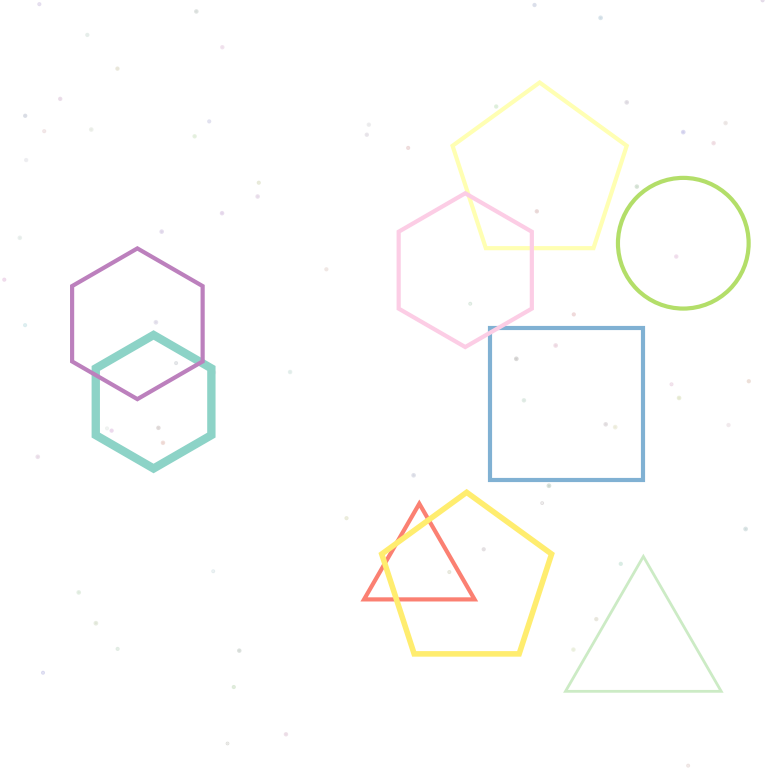[{"shape": "hexagon", "thickness": 3, "radius": 0.43, "center": [0.199, 0.478]}, {"shape": "pentagon", "thickness": 1.5, "radius": 0.59, "center": [0.701, 0.774]}, {"shape": "triangle", "thickness": 1.5, "radius": 0.41, "center": [0.545, 0.263]}, {"shape": "square", "thickness": 1.5, "radius": 0.5, "center": [0.735, 0.475]}, {"shape": "circle", "thickness": 1.5, "radius": 0.42, "center": [0.887, 0.684]}, {"shape": "hexagon", "thickness": 1.5, "radius": 0.5, "center": [0.604, 0.649]}, {"shape": "hexagon", "thickness": 1.5, "radius": 0.49, "center": [0.178, 0.58]}, {"shape": "triangle", "thickness": 1, "radius": 0.58, "center": [0.836, 0.161]}, {"shape": "pentagon", "thickness": 2, "radius": 0.58, "center": [0.606, 0.245]}]